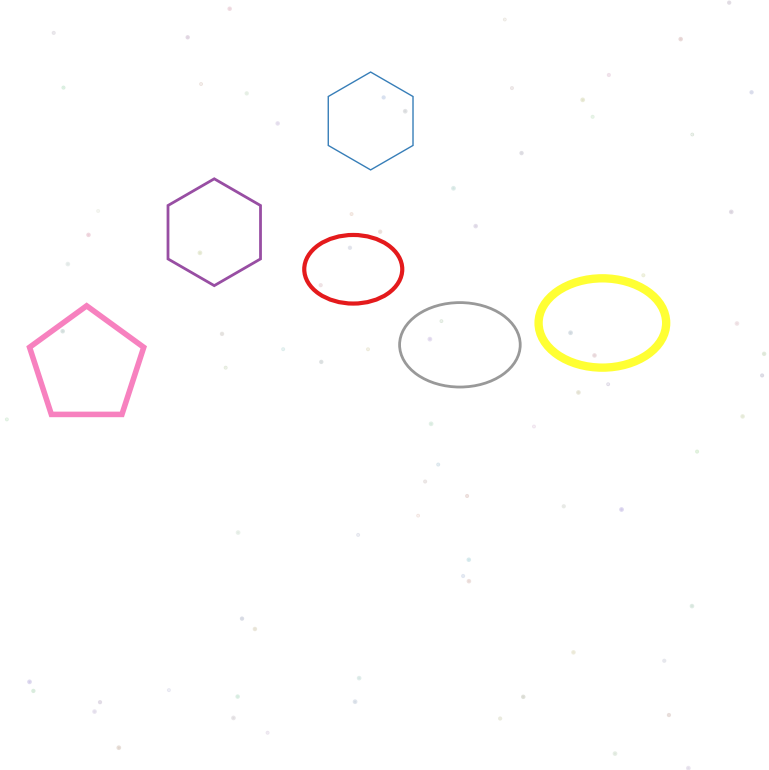[{"shape": "oval", "thickness": 1.5, "radius": 0.32, "center": [0.459, 0.65]}, {"shape": "hexagon", "thickness": 0.5, "radius": 0.32, "center": [0.481, 0.843]}, {"shape": "hexagon", "thickness": 1, "radius": 0.35, "center": [0.278, 0.698]}, {"shape": "oval", "thickness": 3, "radius": 0.41, "center": [0.782, 0.581]}, {"shape": "pentagon", "thickness": 2, "radius": 0.39, "center": [0.113, 0.525]}, {"shape": "oval", "thickness": 1, "radius": 0.39, "center": [0.597, 0.552]}]